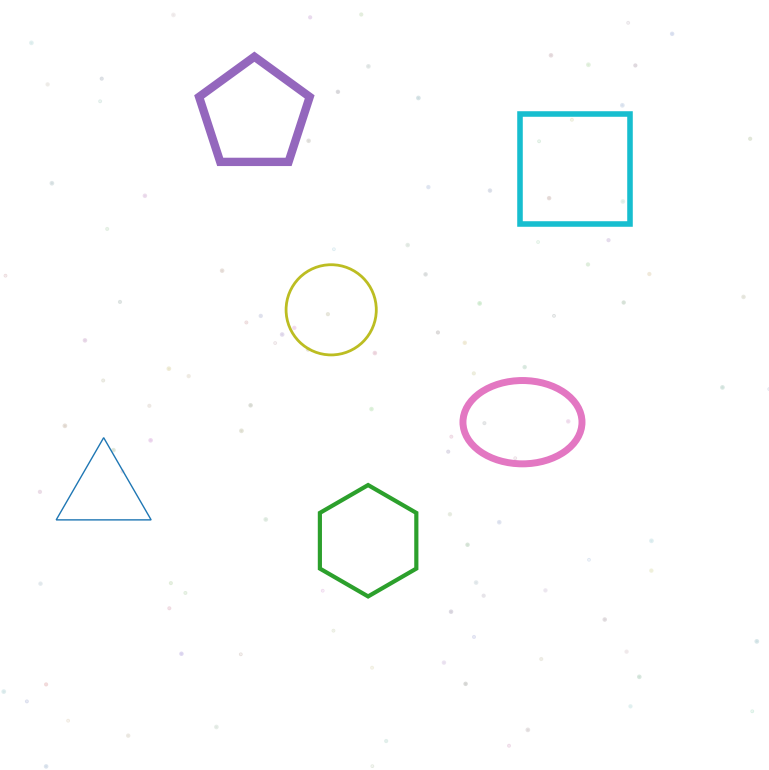[{"shape": "triangle", "thickness": 0.5, "radius": 0.36, "center": [0.135, 0.36]}, {"shape": "hexagon", "thickness": 1.5, "radius": 0.36, "center": [0.478, 0.298]}, {"shape": "pentagon", "thickness": 3, "radius": 0.38, "center": [0.33, 0.851]}, {"shape": "oval", "thickness": 2.5, "radius": 0.39, "center": [0.679, 0.452]}, {"shape": "circle", "thickness": 1, "radius": 0.29, "center": [0.43, 0.598]}, {"shape": "square", "thickness": 2, "radius": 0.35, "center": [0.747, 0.78]}]